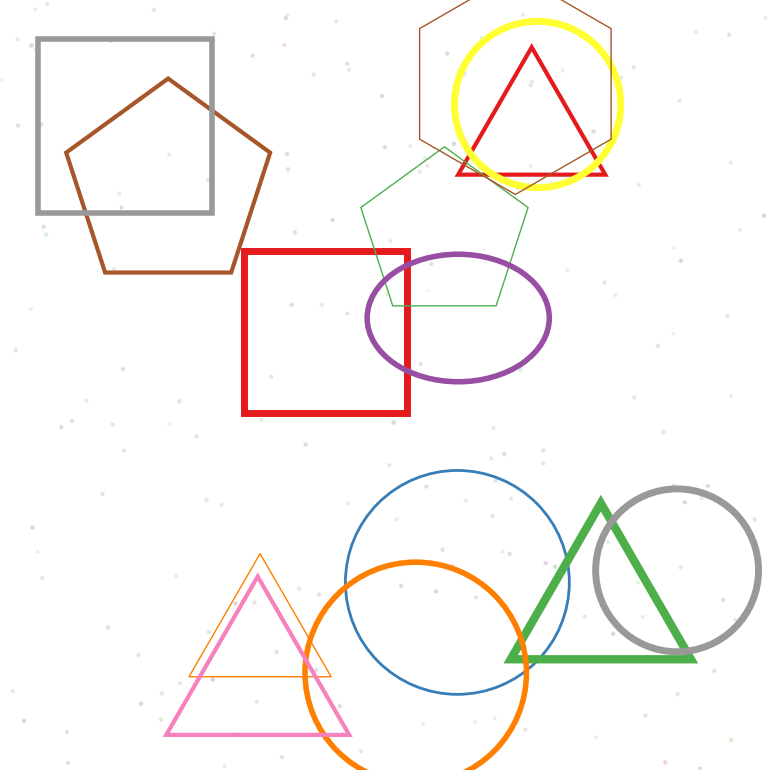[{"shape": "square", "thickness": 2.5, "radius": 0.53, "center": [0.423, 0.569]}, {"shape": "triangle", "thickness": 1.5, "radius": 0.55, "center": [0.691, 0.828]}, {"shape": "circle", "thickness": 1, "radius": 0.73, "center": [0.594, 0.244]}, {"shape": "triangle", "thickness": 3, "radius": 0.68, "center": [0.78, 0.211]}, {"shape": "pentagon", "thickness": 0.5, "radius": 0.57, "center": [0.577, 0.695]}, {"shape": "oval", "thickness": 2, "radius": 0.59, "center": [0.595, 0.587]}, {"shape": "triangle", "thickness": 0.5, "radius": 0.53, "center": [0.338, 0.174]}, {"shape": "circle", "thickness": 2, "radius": 0.72, "center": [0.54, 0.126]}, {"shape": "circle", "thickness": 2.5, "radius": 0.54, "center": [0.698, 0.864]}, {"shape": "hexagon", "thickness": 0.5, "radius": 0.72, "center": [0.669, 0.891]}, {"shape": "pentagon", "thickness": 1.5, "radius": 0.7, "center": [0.218, 0.759]}, {"shape": "triangle", "thickness": 1.5, "radius": 0.69, "center": [0.335, 0.114]}, {"shape": "square", "thickness": 2, "radius": 0.56, "center": [0.163, 0.836]}, {"shape": "circle", "thickness": 2.5, "radius": 0.53, "center": [0.879, 0.259]}]